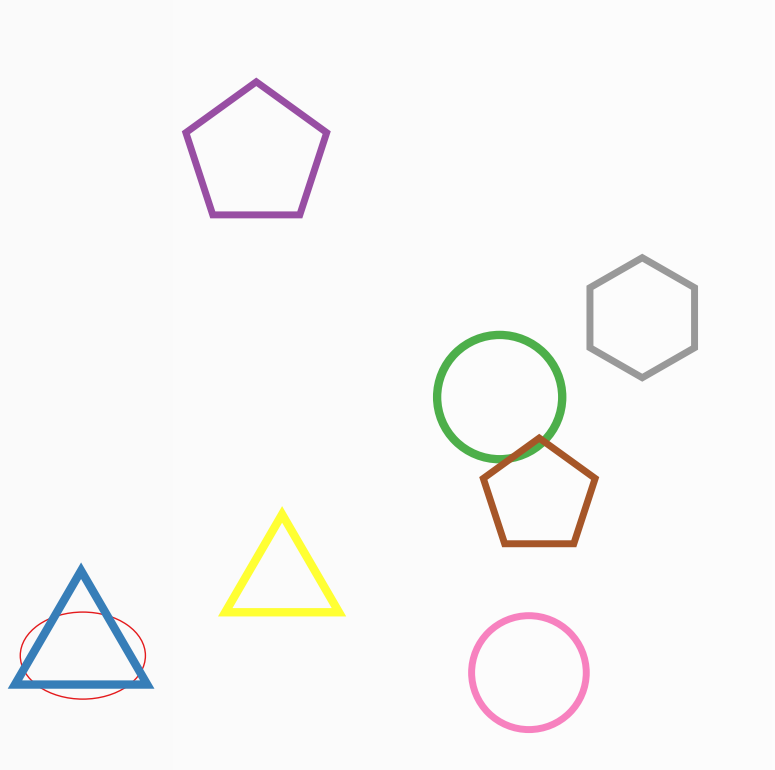[{"shape": "oval", "thickness": 0.5, "radius": 0.4, "center": [0.107, 0.149]}, {"shape": "triangle", "thickness": 3, "radius": 0.49, "center": [0.105, 0.16]}, {"shape": "circle", "thickness": 3, "radius": 0.4, "center": [0.645, 0.484]}, {"shape": "pentagon", "thickness": 2.5, "radius": 0.48, "center": [0.331, 0.798]}, {"shape": "triangle", "thickness": 3, "radius": 0.42, "center": [0.364, 0.247]}, {"shape": "pentagon", "thickness": 2.5, "radius": 0.38, "center": [0.696, 0.355]}, {"shape": "circle", "thickness": 2.5, "radius": 0.37, "center": [0.683, 0.126]}, {"shape": "hexagon", "thickness": 2.5, "radius": 0.39, "center": [0.829, 0.587]}]